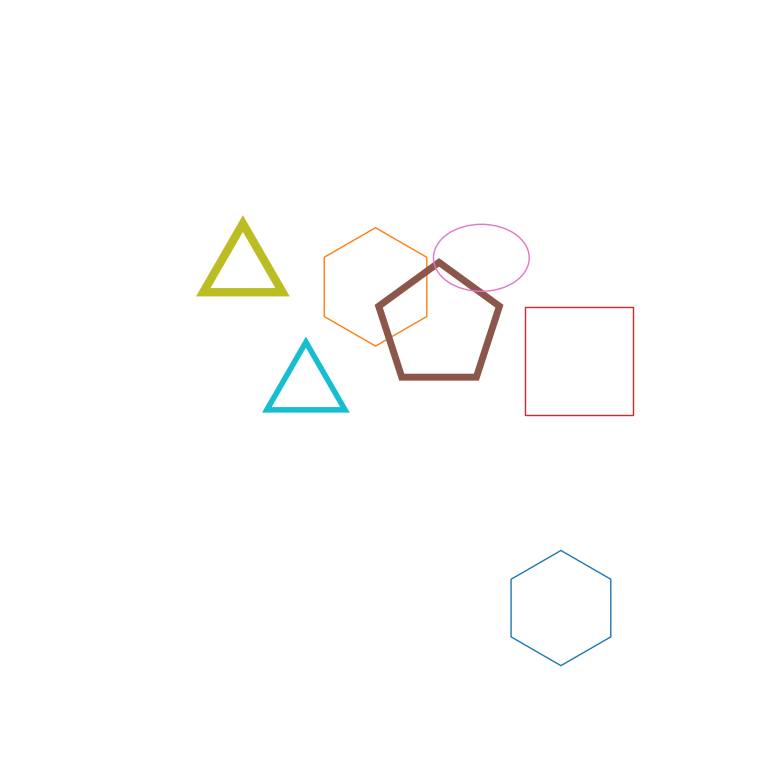[{"shape": "hexagon", "thickness": 0.5, "radius": 0.37, "center": [0.728, 0.21]}, {"shape": "hexagon", "thickness": 0.5, "radius": 0.38, "center": [0.488, 0.627]}, {"shape": "square", "thickness": 0.5, "radius": 0.35, "center": [0.752, 0.531]}, {"shape": "pentagon", "thickness": 2.5, "radius": 0.41, "center": [0.57, 0.577]}, {"shape": "oval", "thickness": 0.5, "radius": 0.31, "center": [0.625, 0.665]}, {"shape": "triangle", "thickness": 3, "radius": 0.3, "center": [0.315, 0.65]}, {"shape": "triangle", "thickness": 2, "radius": 0.29, "center": [0.397, 0.497]}]